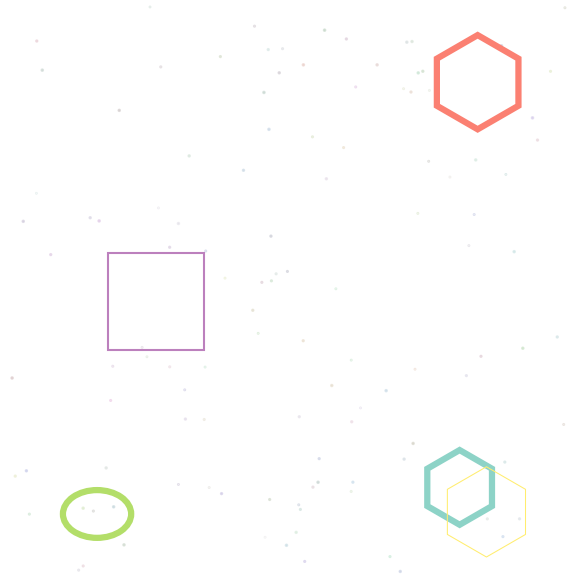[{"shape": "hexagon", "thickness": 3, "radius": 0.32, "center": [0.796, 0.155]}, {"shape": "hexagon", "thickness": 3, "radius": 0.41, "center": [0.827, 0.857]}, {"shape": "oval", "thickness": 3, "radius": 0.3, "center": [0.168, 0.109]}, {"shape": "square", "thickness": 1, "radius": 0.42, "center": [0.27, 0.477]}, {"shape": "hexagon", "thickness": 0.5, "radius": 0.39, "center": [0.842, 0.113]}]